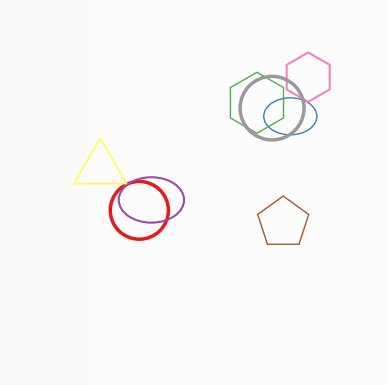[{"shape": "circle", "thickness": 2.5, "radius": 0.38, "center": [0.36, 0.454]}, {"shape": "oval", "thickness": 1, "radius": 0.34, "center": [0.749, 0.698]}, {"shape": "hexagon", "thickness": 1, "radius": 0.4, "center": [0.663, 0.733]}, {"shape": "oval", "thickness": 1.5, "radius": 0.42, "center": [0.391, 0.481]}, {"shape": "triangle", "thickness": 1, "radius": 0.4, "center": [0.259, 0.562]}, {"shape": "pentagon", "thickness": 1, "radius": 0.35, "center": [0.731, 0.422]}, {"shape": "hexagon", "thickness": 1.5, "radius": 0.32, "center": [0.795, 0.8]}, {"shape": "circle", "thickness": 2.5, "radius": 0.41, "center": [0.702, 0.719]}]